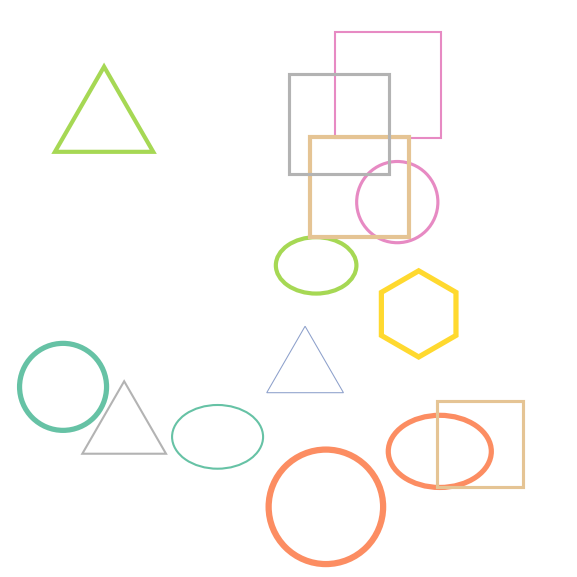[{"shape": "oval", "thickness": 1, "radius": 0.39, "center": [0.377, 0.243]}, {"shape": "circle", "thickness": 2.5, "radius": 0.38, "center": [0.109, 0.329]}, {"shape": "oval", "thickness": 2.5, "radius": 0.45, "center": [0.762, 0.218]}, {"shape": "circle", "thickness": 3, "radius": 0.5, "center": [0.564, 0.122]}, {"shape": "triangle", "thickness": 0.5, "radius": 0.38, "center": [0.528, 0.357]}, {"shape": "circle", "thickness": 1.5, "radius": 0.35, "center": [0.688, 0.649]}, {"shape": "square", "thickness": 1, "radius": 0.46, "center": [0.673, 0.852]}, {"shape": "triangle", "thickness": 2, "radius": 0.49, "center": [0.18, 0.785]}, {"shape": "oval", "thickness": 2, "radius": 0.35, "center": [0.547, 0.54]}, {"shape": "hexagon", "thickness": 2.5, "radius": 0.37, "center": [0.725, 0.456]}, {"shape": "square", "thickness": 2, "radius": 0.43, "center": [0.623, 0.676]}, {"shape": "square", "thickness": 1.5, "radius": 0.37, "center": [0.831, 0.231]}, {"shape": "triangle", "thickness": 1, "radius": 0.42, "center": [0.215, 0.255]}, {"shape": "square", "thickness": 1.5, "radius": 0.43, "center": [0.587, 0.784]}]